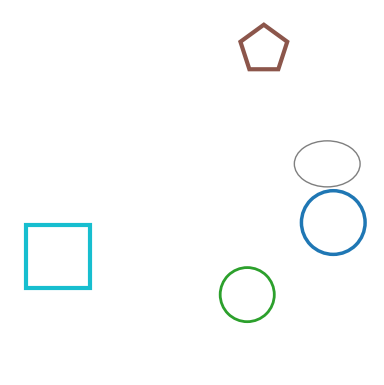[{"shape": "circle", "thickness": 2.5, "radius": 0.41, "center": [0.866, 0.422]}, {"shape": "circle", "thickness": 2, "radius": 0.35, "center": [0.642, 0.235]}, {"shape": "pentagon", "thickness": 3, "radius": 0.32, "center": [0.685, 0.872]}, {"shape": "oval", "thickness": 1, "radius": 0.43, "center": [0.85, 0.574]}, {"shape": "square", "thickness": 3, "radius": 0.41, "center": [0.151, 0.334]}]